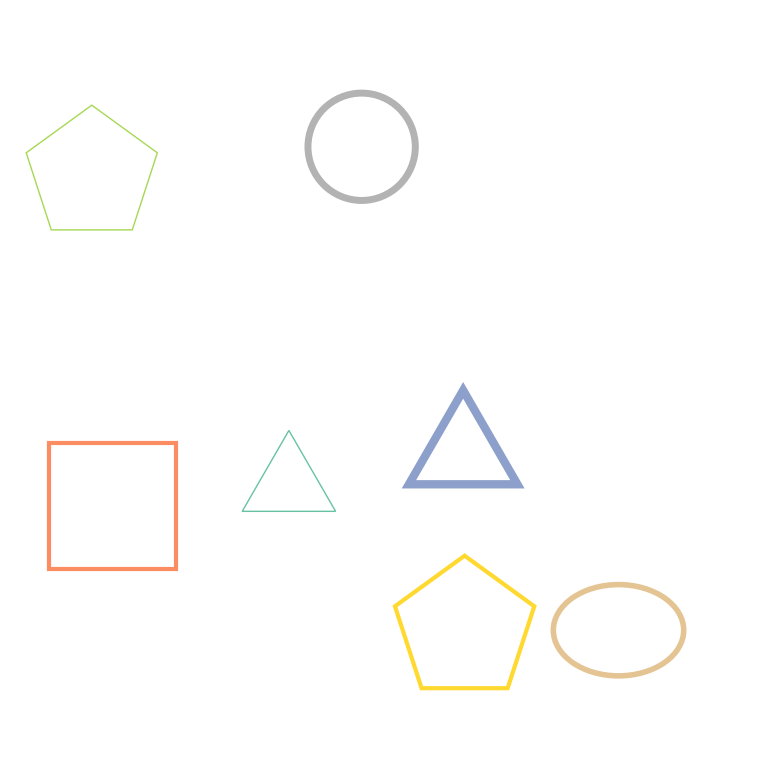[{"shape": "triangle", "thickness": 0.5, "radius": 0.35, "center": [0.375, 0.371]}, {"shape": "square", "thickness": 1.5, "radius": 0.41, "center": [0.146, 0.343]}, {"shape": "triangle", "thickness": 3, "radius": 0.41, "center": [0.602, 0.412]}, {"shape": "pentagon", "thickness": 0.5, "radius": 0.45, "center": [0.119, 0.774]}, {"shape": "pentagon", "thickness": 1.5, "radius": 0.48, "center": [0.603, 0.183]}, {"shape": "oval", "thickness": 2, "radius": 0.42, "center": [0.803, 0.182]}, {"shape": "circle", "thickness": 2.5, "radius": 0.35, "center": [0.47, 0.809]}]